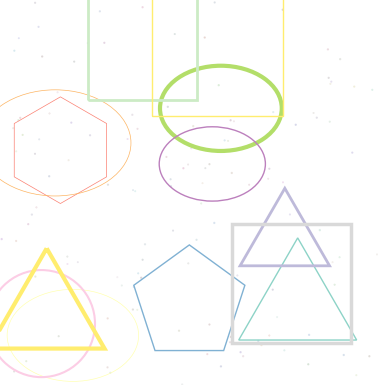[{"shape": "triangle", "thickness": 1, "radius": 0.88, "center": [0.773, 0.205]}, {"shape": "oval", "thickness": 0.5, "radius": 0.85, "center": [0.189, 0.129]}, {"shape": "triangle", "thickness": 2, "radius": 0.67, "center": [0.74, 0.377]}, {"shape": "hexagon", "thickness": 0.5, "radius": 0.69, "center": [0.157, 0.61]}, {"shape": "pentagon", "thickness": 1, "radius": 0.76, "center": [0.492, 0.212]}, {"shape": "oval", "thickness": 0.5, "radius": 0.98, "center": [0.143, 0.629]}, {"shape": "oval", "thickness": 3, "radius": 0.79, "center": [0.574, 0.719]}, {"shape": "circle", "thickness": 1.5, "radius": 0.7, "center": [0.108, 0.159]}, {"shape": "square", "thickness": 2.5, "radius": 0.78, "center": [0.757, 0.264]}, {"shape": "oval", "thickness": 1, "radius": 0.69, "center": [0.551, 0.574]}, {"shape": "square", "thickness": 2, "radius": 0.71, "center": [0.37, 0.883]}, {"shape": "triangle", "thickness": 3, "radius": 0.87, "center": [0.121, 0.181]}, {"shape": "square", "thickness": 1, "radius": 0.85, "center": [0.565, 0.868]}]